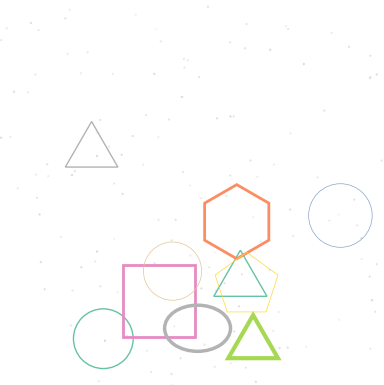[{"shape": "circle", "thickness": 1, "radius": 0.39, "center": [0.268, 0.12]}, {"shape": "triangle", "thickness": 1, "radius": 0.4, "center": [0.624, 0.27]}, {"shape": "hexagon", "thickness": 2, "radius": 0.48, "center": [0.615, 0.424]}, {"shape": "circle", "thickness": 0.5, "radius": 0.41, "center": [0.884, 0.44]}, {"shape": "square", "thickness": 2, "radius": 0.47, "center": [0.413, 0.219]}, {"shape": "triangle", "thickness": 3, "radius": 0.37, "center": [0.657, 0.107]}, {"shape": "pentagon", "thickness": 0.5, "radius": 0.43, "center": [0.641, 0.259]}, {"shape": "circle", "thickness": 0.5, "radius": 0.38, "center": [0.448, 0.296]}, {"shape": "triangle", "thickness": 1, "radius": 0.39, "center": [0.238, 0.605]}, {"shape": "oval", "thickness": 2.5, "radius": 0.43, "center": [0.513, 0.147]}]